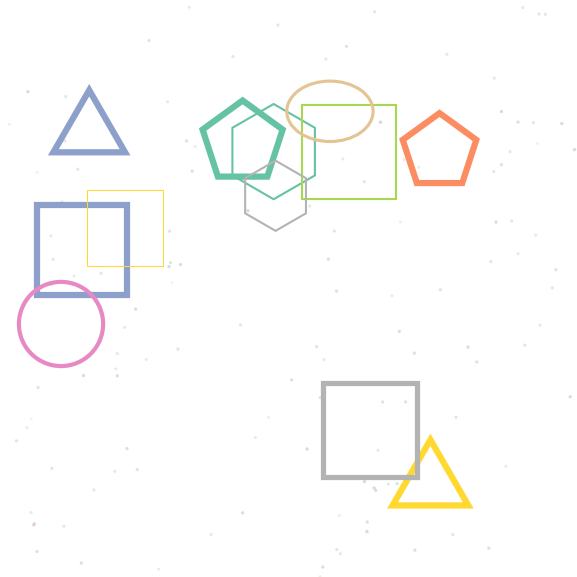[{"shape": "hexagon", "thickness": 1, "radius": 0.41, "center": [0.474, 0.737]}, {"shape": "pentagon", "thickness": 3, "radius": 0.36, "center": [0.42, 0.752]}, {"shape": "pentagon", "thickness": 3, "radius": 0.33, "center": [0.761, 0.736]}, {"shape": "triangle", "thickness": 3, "radius": 0.36, "center": [0.154, 0.771]}, {"shape": "square", "thickness": 3, "radius": 0.39, "center": [0.142, 0.566]}, {"shape": "circle", "thickness": 2, "radius": 0.36, "center": [0.106, 0.438]}, {"shape": "square", "thickness": 1, "radius": 0.41, "center": [0.605, 0.736]}, {"shape": "triangle", "thickness": 3, "radius": 0.38, "center": [0.745, 0.162]}, {"shape": "square", "thickness": 0.5, "radius": 0.33, "center": [0.216, 0.605]}, {"shape": "oval", "thickness": 1.5, "radius": 0.37, "center": [0.571, 0.806]}, {"shape": "hexagon", "thickness": 1, "radius": 0.3, "center": [0.477, 0.66]}, {"shape": "square", "thickness": 2.5, "radius": 0.41, "center": [0.641, 0.254]}]